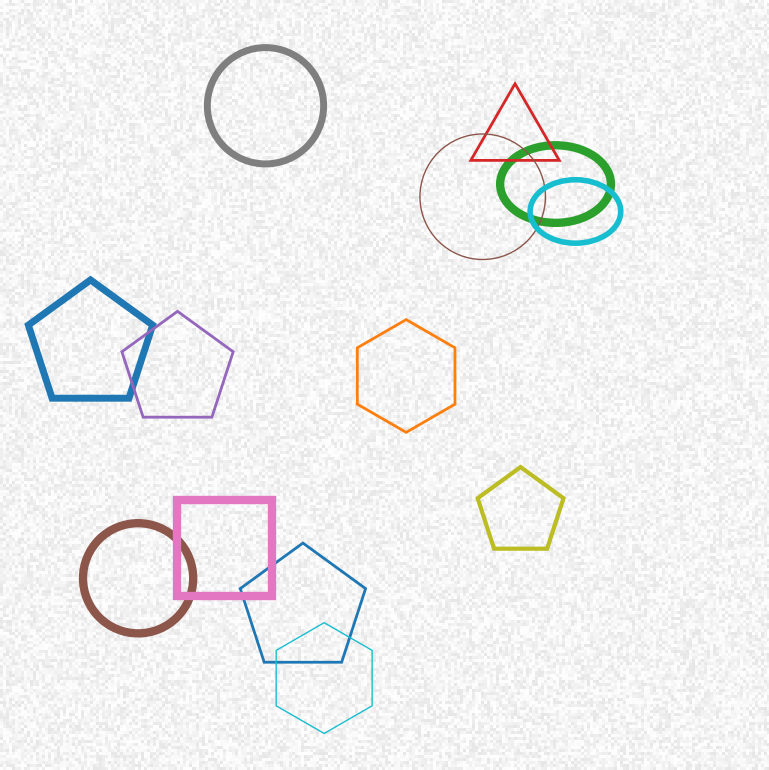[{"shape": "pentagon", "thickness": 1, "radius": 0.43, "center": [0.393, 0.209]}, {"shape": "pentagon", "thickness": 2.5, "radius": 0.42, "center": [0.118, 0.552]}, {"shape": "hexagon", "thickness": 1, "radius": 0.37, "center": [0.527, 0.512]}, {"shape": "oval", "thickness": 3, "radius": 0.36, "center": [0.721, 0.761]}, {"shape": "triangle", "thickness": 1, "radius": 0.33, "center": [0.669, 0.825]}, {"shape": "pentagon", "thickness": 1, "radius": 0.38, "center": [0.231, 0.52]}, {"shape": "circle", "thickness": 0.5, "radius": 0.41, "center": [0.627, 0.744]}, {"shape": "circle", "thickness": 3, "radius": 0.36, "center": [0.179, 0.249]}, {"shape": "square", "thickness": 3, "radius": 0.31, "center": [0.291, 0.288]}, {"shape": "circle", "thickness": 2.5, "radius": 0.38, "center": [0.345, 0.863]}, {"shape": "pentagon", "thickness": 1.5, "radius": 0.29, "center": [0.676, 0.335]}, {"shape": "oval", "thickness": 2, "radius": 0.29, "center": [0.747, 0.725]}, {"shape": "hexagon", "thickness": 0.5, "radius": 0.36, "center": [0.421, 0.119]}]